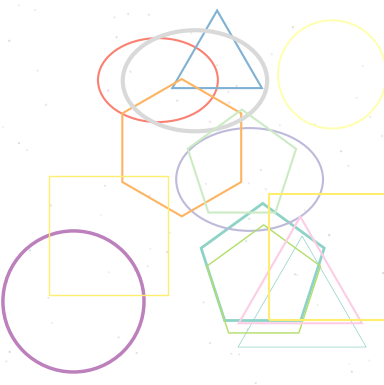[{"shape": "pentagon", "thickness": 2, "radius": 0.84, "center": [0.682, 0.304]}, {"shape": "triangle", "thickness": 0.5, "radius": 0.96, "center": [0.785, 0.195]}, {"shape": "circle", "thickness": 1.5, "radius": 0.7, "center": [0.863, 0.807]}, {"shape": "oval", "thickness": 1.5, "radius": 0.95, "center": [0.648, 0.534]}, {"shape": "oval", "thickness": 1.5, "radius": 0.78, "center": [0.41, 0.792]}, {"shape": "triangle", "thickness": 1.5, "radius": 0.67, "center": [0.564, 0.838]}, {"shape": "hexagon", "thickness": 1.5, "radius": 0.89, "center": [0.472, 0.616]}, {"shape": "pentagon", "thickness": 1, "radius": 0.78, "center": [0.685, 0.261]}, {"shape": "triangle", "thickness": 1.5, "radius": 0.92, "center": [0.78, 0.253]}, {"shape": "oval", "thickness": 3, "radius": 0.94, "center": [0.506, 0.79]}, {"shape": "circle", "thickness": 2.5, "radius": 0.92, "center": [0.191, 0.217]}, {"shape": "pentagon", "thickness": 1.5, "radius": 0.74, "center": [0.628, 0.568]}, {"shape": "square", "thickness": 1.5, "radius": 0.82, "center": [0.863, 0.332]}, {"shape": "square", "thickness": 1, "radius": 0.77, "center": [0.282, 0.389]}]